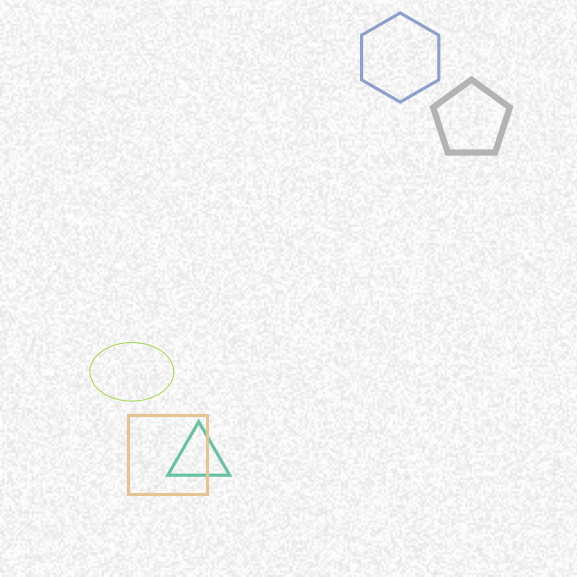[{"shape": "triangle", "thickness": 1.5, "radius": 0.31, "center": [0.344, 0.207]}, {"shape": "hexagon", "thickness": 1.5, "radius": 0.39, "center": [0.693, 0.9]}, {"shape": "oval", "thickness": 0.5, "radius": 0.36, "center": [0.228, 0.355]}, {"shape": "square", "thickness": 1.5, "radius": 0.34, "center": [0.29, 0.212]}, {"shape": "pentagon", "thickness": 3, "radius": 0.35, "center": [0.816, 0.791]}]